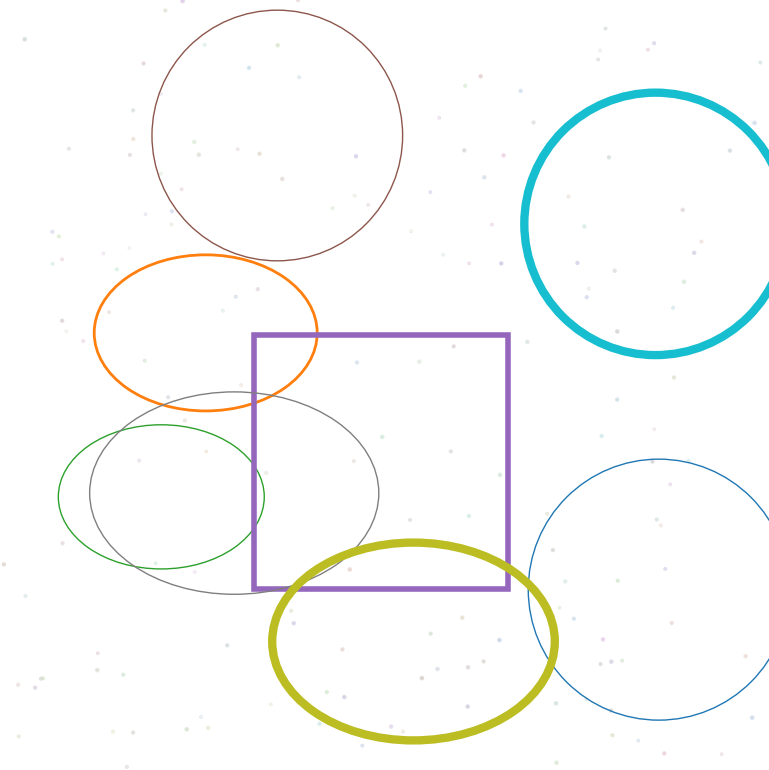[{"shape": "circle", "thickness": 0.5, "radius": 0.85, "center": [0.856, 0.234]}, {"shape": "oval", "thickness": 1, "radius": 0.72, "center": [0.267, 0.568]}, {"shape": "oval", "thickness": 0.5, "radius": 0.67, "center": [0.209, 0.355]}, {"shape": "square", "thickness": 2, "radius": 0.82, "center": [0.495, 0.4]}, {"shape": "circle", "thickness": 0.5, "radius": 0.81, "center": [0.36, 0.824]}, {"shape": "oval", "thickness": 0.5, "radius": 0.94, "center": [0.304, 0.36]}, {"shape": "oval", "thickness": 3, "radius": 0.92, "center": [0.537, 0.167]}, {"shape": "circle", "thickness": 3, "radius": 0.85, "center": [0.851, 0.709]}]